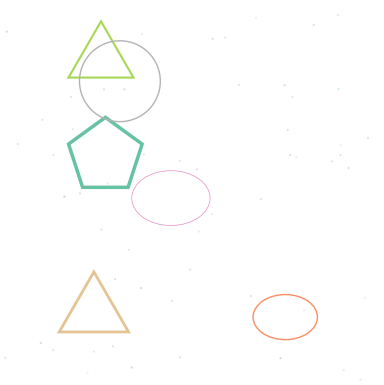[{"shape": "pentagon", "thickness": 2.5, "radius": 0.5, "center": [0.274, 0.595]}, {"shape": "oval", "thickness": 1, "radius": 0.42, "center": [0.741, 0.176]}, {"shape": "oval", "thickness": 0.5, "radius": 0.51, "center": [0.444, 0.485]}, {"shape": "triangle", "thickness": 1.5, "radius": 0.49, "center": [0.262, 0.847]}, {"shape": "triangle", "thickness": 2, "radius": 0.52, "center": [0.244, 0.19]}, {"shape": "circle", "thickness": 1, "radius": 0.52, "center": [0.311, 0.789]}]